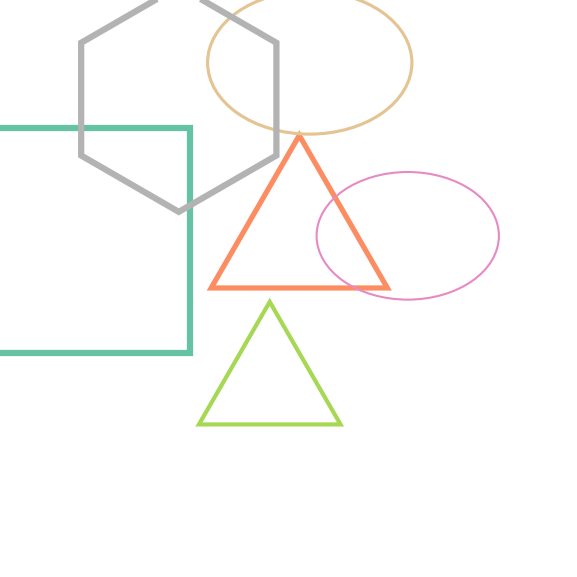[{"shape": "square", "thickness": 3, "radius": 0.97, "center": [0.135, 0.582]}, {"shape": "triangle", "thickness": 2.5, "radius": 0.88, "center": [0.518, 0.589]}, {"shape": "oval", "thickness": 1, "radius": 0.79, "center": [0.706, 0.591]}, {"shape": "triangle", "thickness": 2, "radius": 0.71, "center": [0.467, 0.335]}, {"shape": "oval", "thickness": 1.5, "radius": 0.88, "center": [0.536, 0.891]}, {"shape": "hexagon", "thickness": 3, "radius": 0.98, "center": [0.31, 0.827]}]